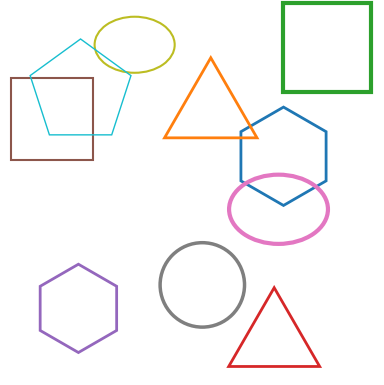[{"shape": "hexagon", "thickness": 2, "radius": 0.64, "center": [0.736, 0.594]}, {"shape": "triangle", "thickness": 2, "radius": 0.69, "center": [0.547, 0.711]}, {"shape": "square", "thickness": 3, "radius": 0.57, "center": [0.85, 0.876]}, {"shape": "triangle", "thickness": 2, "radius": 0.68, "center": [0.712, 0.116]}, {"shape": "hexagon", "thickness": 2, "radius": 0.57, "center": [0.204, 0.199]}, {"shape": "square", "thickness": 1.5, "radius": 0.53, "center": [0.135, 0.692]}, {"shape": "oval", "thickness": 3, "radius": 0.64, "center": [0.723, 0.456]}, {"shape": "circle", "thickness": 2.5, "radius": 0.55, "center": [0.526, 0.26]}, {"shape": "oval", "thickness": 1.5, "radius": 0.52, "center": [0.35, 0.884]}, {"shape": "pentagon", "thickness": 1, "radius": 0.69, "center": [0.209, 0.761]}]